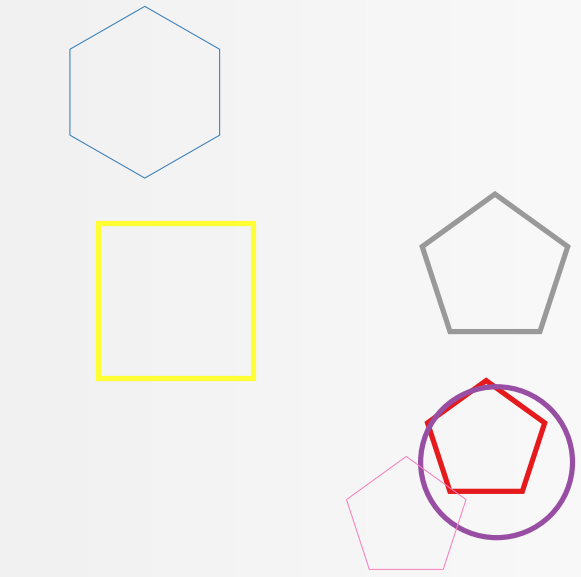[{"shape": "pentagon", "thickness": 2.5, "radius": 0.53, "center": [0.836, 0.234]}, {"shape": "hexagon", "thickness": 0.5, "radius": 0.74, "center": [0.249, 0.839]}, {"shape": "circle", "thickness": 2.5, "radius": 0.65, "center": [0.854, 0.199]}, {"shape": "square", "thickness": 2.5, "radius": 0.67, "center": [0.302, 0.479]}, {"shape": "pentagon", "thickness": 0.5, "radius": 0.54, "center": [0.699, 0.101]}, {"shape": "pentagon", "thickness": 2.5, "radius": 0.66, "center": [0.852, 0.531]}]